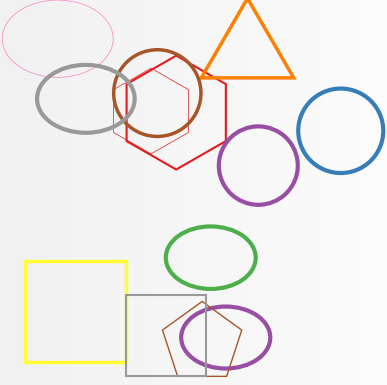[{"shape": "hexagon", "thickness": 0.5, "radius": 0.56, "center": [0.39, 0.712]}, {"shape": "hexagon", "thickness": 1.5, "radius": 0.74, "center": [0.455, 0.708]}, {"shape": "circle", "thickness": 3, "radius": 0.55, "center": [0.879, 0.66]}, {"shape": "oval", "thickness": 3, "radius": 0.58, "center": [0.544, 0.331]}, {"shape": "oval", "thickness": 3, "radius": 0.57, "center": [0.583, 0.123]}, {"shape": "circle", "thickness": 3, "radius": 0.51, "center": [0.667, 0.57]}, {"shape": "triangle", "thickness": 2.5, "radius": 0.69, "center": [0.639, 0.867]}, {"shape": "square", "thickness": 2.5, "radius": 0.66, "center": [0.195, 0.192]}, {"shape": "circle", "thickness": 2.5, "radius": 0.56, "center": [0.406, 0.758]}, {"shape": "pentagon", "thickness": 1, "radius": 0.54, "center": [0.522, 0.109]}, {"shape": "oval", "thickness": 0.5, "radius": 0.72, "center": [0.149, 0.899]}, {"shape": "oval", "thickness": 3, "radius": 0.63, "center": [0.222, 0.743]}, {"shape": "square", "thickness": 1.5, "radius": 0.52, "center": [0.428, 0.128]}]